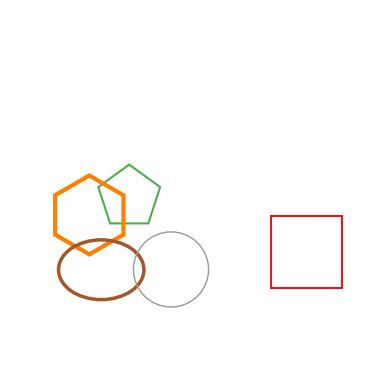[{"shape": "square", "thickness": 1.5, "radius": 0.47, "center": [0.796, 0.345]}, {"shape": "pentagon", "thickness": 1.5, "radius": 0.42, "center": [0.336, 0.488]}, {"shape": "hexagon", "thickness": 3, "radius": 0.51, "center": [0.232, 0.442]}, {"shape": "oval", "thickness": 2.5, "radius": 0.55, "center": [0.263, 0.299]}, {"shape": "circle", "thickness": 1, "radius": 0.49, "center": [0.444, 0.3]}]